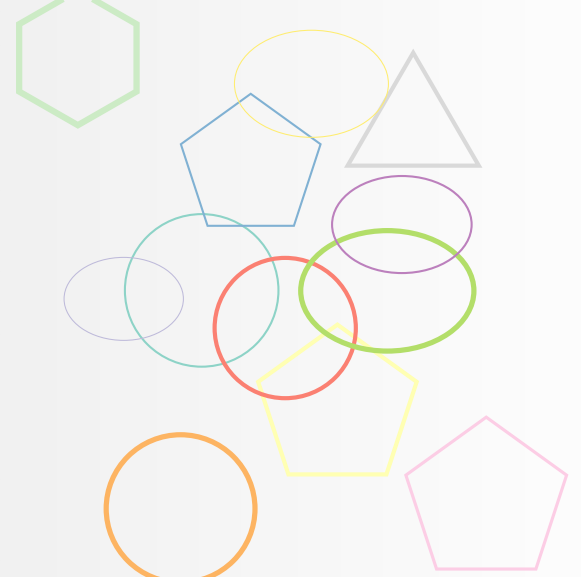[{"shape": "circle", "thickness": 1, "radius": 0.66, "center": [0.347, 0.496]}, {"shape": "pentagon", "thickness": 2, "radius": 0.72, "center": [0.581, 0.294]}, {"shape": "oval", "thickness": 0.5, "radius": 0.51, "center": [0.213, 0.482]}, {"shape": "circle", "thickness": 2, "radius": 0.61, "center": [0.491, 0.431]}, {"shape": "pentagon", "thickness": 1, "radius": 0.63, "center": [0.431, 0.71]}, {"shape": "circle", "thickness": 2.5, "radius": 0.64, "center": [0.311, 0.118]}, {"shape": "oval", "thickness": 2.5, "radius": 0.74, "center": [0.666, 0.495]}, {"shape": "pentagon", "thickness": 1.5, "radius": 0.73, "center": [0.837, 0.131]}, {"shape": "triangle", "thickness": 2, "radius": 0.65, "center": [0.711, 0.777]}, {"shape": "oval", "thickness": 1, "radius": 0.6, "center": [0.691, 0.61]}, {"shape": "hexagon", "thickness": 3, "radius": 0.58, "center": [0.134, 0.899]}, {"shape": "oval", "thickness": 0.5, "radius": 0.66, "center": [0.536, 0.854]}]